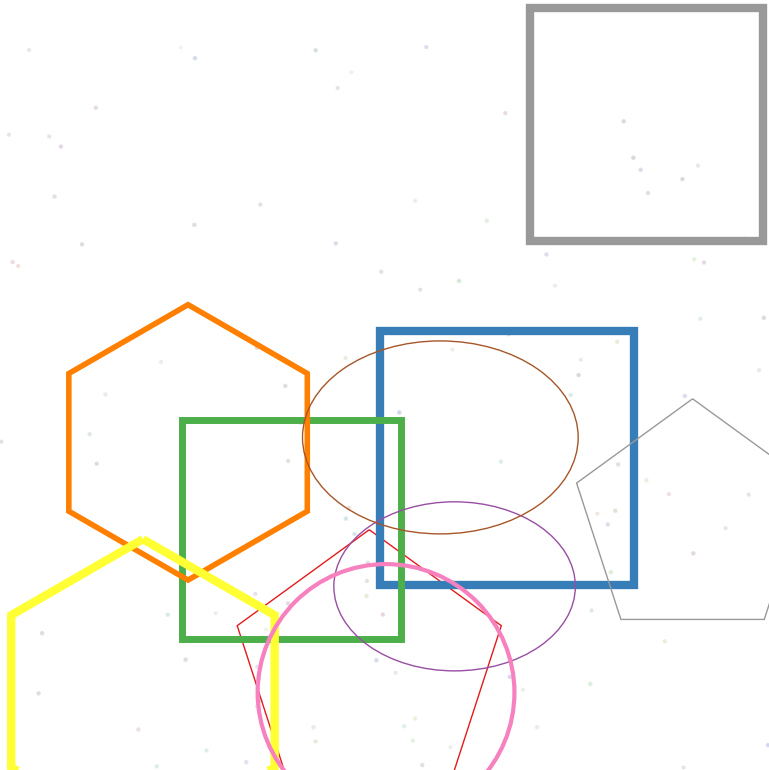[{"shape": "pentagon", "thickness": 0.5, "radius": 0.9, "center": [0.48, 0.132]}, {"shape": "square", "thickness": 3, "radius": 0.82, "center": [0.658, 0.405]}, {"shape": "square", "thickness": 2.5, "radius": 0.71, "center": [0.379, 0.313]}, {"shape": "oval", "thickness": 0.5, "radius": 0.78, "center": [0.59, 0.239]}, {"shape": "hexagon", "thickness": 2, "radius": 0.89, "center": [0.244, 0.425]}, {"shape": "hexagon", "thickness": 3, "radius": 0.99, "center": [0.186, 0.102]}, {"shape": "oval", "thickness": 0.5, "radius": 0.9, "center": [0.572, 0.432]}, {"shape": "circle", "thickness": 1.5, "radius": 0.83, "center": [0.501, 0.101]}, {"shape": "pentagon", "thickness": 0.5, "radius": 0.79, "center": [0.899, 0.324]}, {"shape": "square", "thickness": 3, "radius": 0.76, "center": [0.84, 0.838]}]